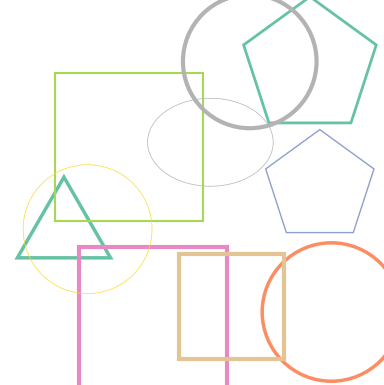[{"shape": "triangle", "thickness": 2.5, "radius": 0.7, "center": [0.166, 0.4]}, {"shape": "pentagon", "thickness": 2, "radius": 0.91, "center": [0.805, 0.827]}, {"shape": "circle", "thickness": 2.5, "radius": 0.9, "center": [0.861, 0.19]}, {"shape": "pentagon", "thickness": 1, "radius": 0.74, "center": [0.831, 0.516]}, {"shape": "square", "thickness": 3, "radius": 0.97, "center": [0.398, 0.164]}, {"shape": "square", "thickness": 1.5, "radius": 0.96, "center": [0.336, 0.618]}, {"shape": "circle", "thickness": 0.5, "radius": 0.84, "center": [0.228, 0.405]}, {"shape": "square", "thickness": 3, "radius": 0.68, "center": [0.601, 0.203]}, {"shape": "oval", "thickness": 0.5, "radius": 0.82, "center": [0.546, 0.631]}, {"shape": "circle", "thickness": 3, "radius": 0.87, "center": [0.649, 0.841]}]